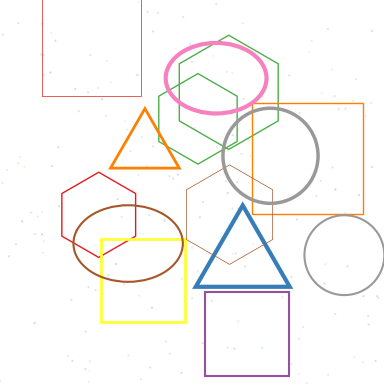[{"shape": "square", "thickness": 0.5, "radius": 0.64, "center": [0.237, 0.88]}, {"shape": "hexagon", "thickness": 1, "radius": 0.55, "center": [0.256, 0.442]}, {"shape": "triangle", "thickness": 3, "radius": 0.7, "center": [0.63, 0.326]}, {"shape": "hexagon", "thickness": 1, "radius": 0.74, "center": [0.594, 0.76]}, {"shape": "hexagon", "thickness": 1, "radius": 0.59, "center": [0.514, 0.691]}, {"shape": "square", "thickness": 1.5, "radius": 0.55, "center": [0.642, 0.132]}, {"shape": "square", "thickness": 1, "radius": 0.72, "center": [0.799, 0.588]}, {"shape": "triangle", "thickness": 2, "radius": 0.52, "center": [0.376, 0.615]}, {"shape": "square", "thickness": 2, "radius": 0.54, "center": [0.372, 0.271]}, {"shape": "oval", "thickness": 1.5, "radius": 0.71, "center": [0.333, 0.367]}, {"shape": "hexagon", "thickness": 0.5, "radius": 0.65, "center": [0.596, 0.442]}, {"shape": "oval", "thickness": 3, "radius": 0.65, "center": [0.561, 0.797]}, {"shape": "circle", "thickness": 2.5, "radius": 0.62, "center": [0.703, 0.595]}, {"shape": "circle", "thickness": 1.5, "radius": 0.52, "center": [0.894, 0.337]}]